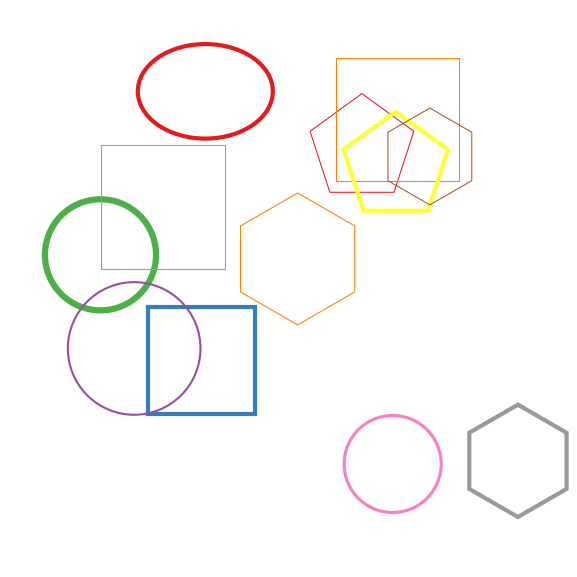[{"shape": "pentagon", "thickness": 0.5, "radius": 0.47, "center": [0.627, 0.743]}, {"shape": "oval", "thickness": 2, "radius": 0.58, "center": [0.356, 0.841]}, {"shape": "square", "thickness": 2, "radius": 0.46, "center": [0.349, 0.376]}, {"shape": "circle", "thickness": 3, "radius": 0.48, "center": [0.174, 0.558]}, {"shape": "circle", "thickness": 1, "radius": 0.57, "center": [0.232, 0.396]}, {"shape": "square", "thickness": 0.5, "radius": 0.53, "center": [0.688, 0.792]}, {"shape": "hexagon", "thickness": 0.5, "radius": 0.57, "center": [0.515, 0.551]}, {"shape": "pentagon", "thickness": 2, "radius": 0.47, "center": [0.685, 0.711]}, {"shape": "hexagon", "thickness": 0.5, "radius": 0.42, "center": [0.744, 0.728]}, {"shape": "circle", "thickness": 1.5, "radius": 0.42, "center": [0.68, 0.196]}, {"shape": "hexagon", "thickness": 2, "radius": 0.49, "center": [0.897, 0.201]}, {"shape": "square", "thickness": 0.5, "radius": 0.54, "center": [0.282, 0.641]}]